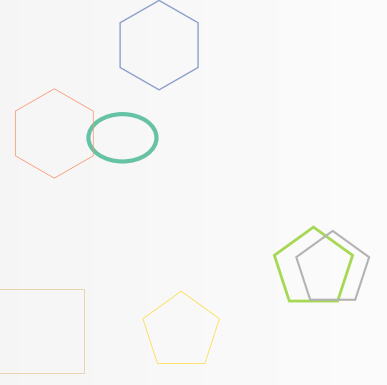[{"shape": "oval", "thickness": 3, "radius": 0.44, "center": [0.316, 0.642]}, {"shape": "hexagon", "thickness": 0.5, "radius": 0.58, "center": [0.14, 0.653]}, {"shape": "hexagon", "thickness": 1, "radius": 0.58, "center": [0.411, 0.883]}, {"shape": "pentagon", "thickness": 2, "radius": 0.53, "center": [0.809, 0.304]}, {"shape": "pentagon", "thickness": 0.5, "radius": 0.52, "center": [0.468, 0.14]}, {"shape": "square", "thickness": 0.5, "radius": 0.54, "center": [0.107, 0.14]}, {"shape": "pentagon", "thickness": 1.5, "radius": 0.49, "center": [0.859, 0.301]}]